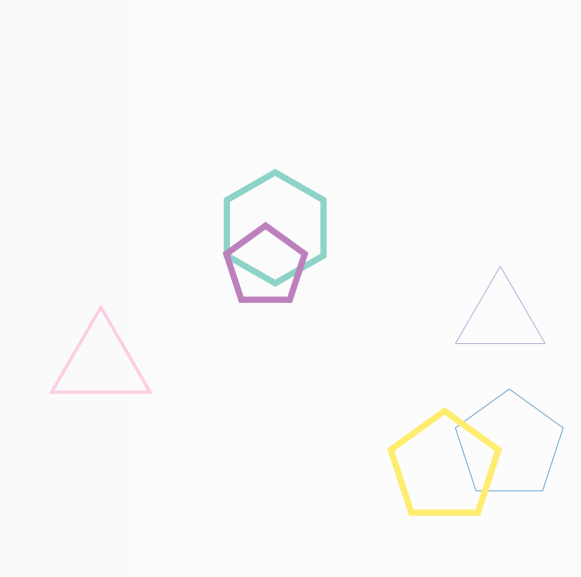[{"shape": "hexagon", "thickness": 3, "radius": 0.48, "center": [0.473, 0.605]}, {"shape": "triangle", "thickness": 0.5, "radius": 0.45, "center": [0.861, 0.449]}, {"shape": "pentagon", "thickness": 0.5, "radius": 0.49, "center": [0.876, 0.228]}, {"shape": "triangle", "thickness": 1.5, "radius": 0.49, "center": [0.174, 0.369]}, {"shape": "pentagon", "thickness": 3, "radius": 0.35, "center": [0.457, 0.538]}, {"shape": "pentagon", "thickness": 3, "radius": 0.49, "center": [0.765, 0.19]}]